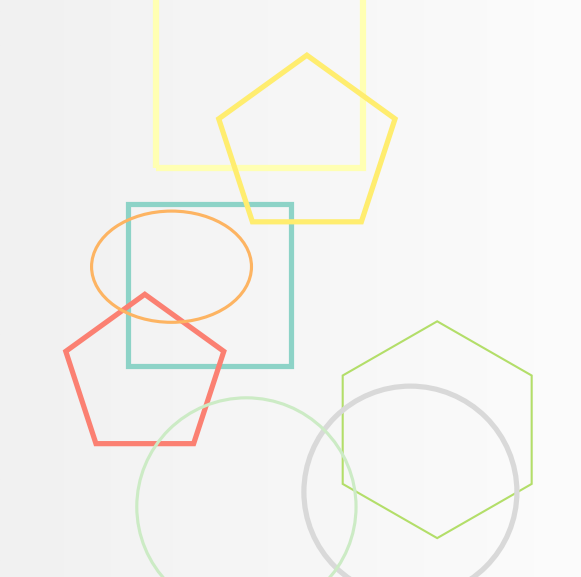[{"shape": "square", "thickness": 2.5, "radius": 0.7, "center": [0.36, 0.505]}, {"shape": "square", "thickness": 3, "radius": 0.89, "center": [0.447, 0.886]}, {"shape": "pentagon", "thickness": 2.5, "radius": 0.71, "center": [0.249, 0.347]}, {"shape": "oval", "thickness": 1.5, "radius": 0.69, "center": [0.295, 0.537]}, {"shape": "hexagon", "thickness": 1, "radius": 0.94, "center": [0.752, 0.255]}, {"shape": "circle", "thickness": 2.5, "radius": 0.92, "center": [0.706, 0.147]}, {"shape": "circle", "thickness": 1.5, "radius": 0.94, "center": [0.424, 0.122]}, {"shape": "pentagon", "thickness": 2.5, "radius": 0.8, "center": [0.528, 0.744]}]